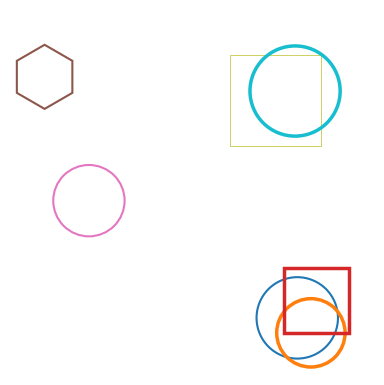[{"shape": "circle", "thickness": 1.5, "radius": 0.53, "center": [0.772, 0.174]}, {"shape": "circle", "thickness": 2.5, "radius": 0.44, "center": [0.807, 0.135]}, {"shape": "square", "thickness": 2.5, "radius": 0.42, "center": [0.822, 0.22]}, {"shape": "hexagon", "thickness": 1.5, "radius": 0.42, "center": [0.116, 0.8]}, {"shape": "circle", "thickness": 1.5, "radius": 0.46, "center": [0.231, 0.479]}, {"shape": "square", "thickness": 0.5, "radius": 0.59, "center": [0.715, 0.739]}, {"shape": "circle", "thickness": 2.5, "radius": 0.59, "center": [0.766, 0.764]}]